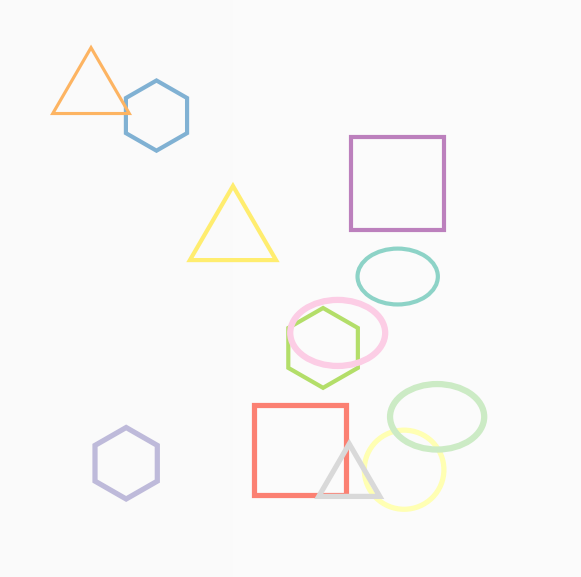[{"shape": "oval", "thickness": 2, "radius": 0.35, "center": [0.684, 0.52]}, {"shape": "circle", "thickness": 2.5, "radius": 0.34, "center": [0.695, 0.186]}, {"shape": "hexagon", "thickness": 2.5, "radius": 0.31, "center": [0.217, 0.197]}, {"shape": "square", "thickness": 2.5, "radius": 0.39, "center": [0.516, 0.22]}, {"shape": "hexagon", "thickness": 2, "radius": 0.3, "center": [0.269, 0.799]}, {"shape": "triangle", "thickness": 1.5, "radius": 0.38, "center": [0.157, 0.841]}, {"shape": "hexagon", "thickness": 2, "radius": 0.35, "center": [0.556, 0.397]}, {"shape": "oval", "thickness": 3, "radius": 0.41, "center": [0.581, 0.423]}, {"shape": "triangle", "thickness": 2.5, "radius": 0.3, "center": [0.601, 0.17]}, {"shape": "square", "thickness": 2, "radius": 0.4, "center": [0.683, 0.681]}, {"shape": "oval", "thickness": 3, "radius": 0.41, "center": [0.752, 0.277]}, {"shape": "triangle", "thickness": 2, "radius": 0.43, "center": [0.401, 0.592]}]